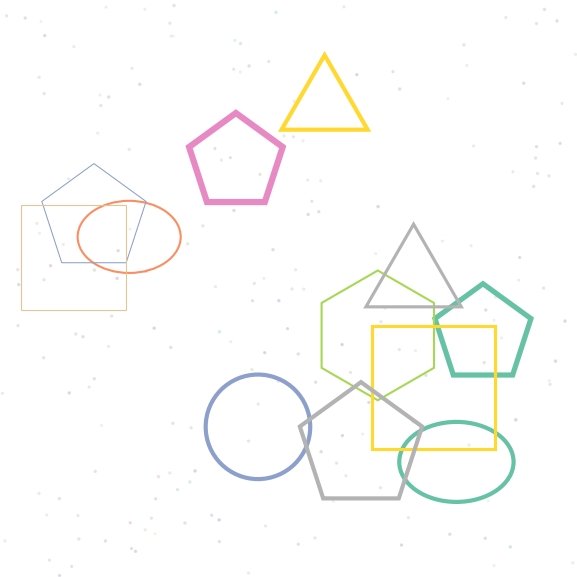[{"shape": "pentagon", "thickness": 2.5, "radius": 0.44, "center": [0.836, 0.42]}, {"shape": "oval", "thickness": 2, "radius": 0.49, "center": [0.79, 0.199]}, {"shape": "oval", "thickness": 1, "radius": 0.45, "center": [0.224, 0.589]}, {"shape": "circle", "thickness": 2, "radius": 0.45, "center": [0.447, 0.26]}, {"shape": "pentagon", "thickness": 0.5, "radius": 0.47, "center": [0.163, 0.621]}, {"shape": "pentagon", "thickness": 3, "radius": 0.43, "center": [0.408, 0.718]}, {"shape": "hexagon", "thickness": 1, "radius": 0.56, "center": [0.654, 0.418]}, {"shape": "square", "thickness": 1.5, "radius": 0.53, "center": [0.75, 0.329]}, {"shape": "triangle", "thickness": 2, "radius": 0.43, "center": [0.562, 0.818]}, {"shape": "square", "thickness": 0.5, "radius": 0.45, "center": [0.128, 0.553]}, {"shape": "triangle", "thickness": 1.5, "radius": 0.48, "center": [0.716, 0.515]}, {"shape": "pentagon", "thickness": 2, "radius": 0.56, "center": [0.625, 0.226]}]